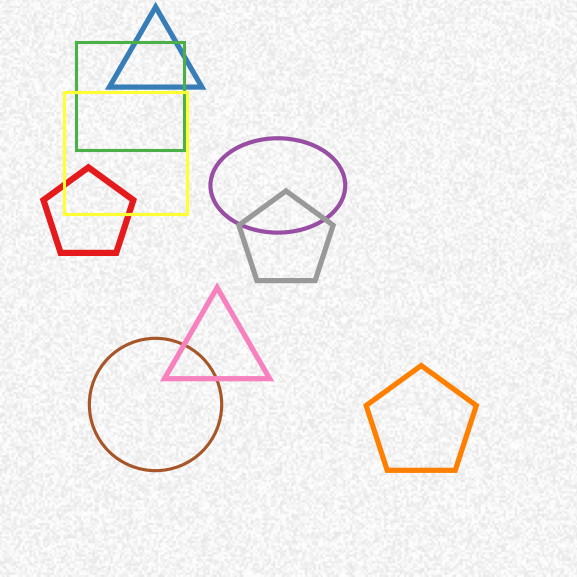[{"shape": "pentagon", "thickness": 3, "radius": 0.41, "center": [0.153, 0.627]}, {"shape": "triangle", "thickness": 2.5, "radius": 0.46, "center": [0.27, 0.895]}, {"shape": "square", "thickness": 1.5, "radius": 0.47, "center": [0.225, 0.833]}, {"shape": "oval", "thickness": 2, "radius": 0.58, "center": [0.481, 0.678]}, {"shape": "pentagon", "thickness": 2.5, "radius": 0.5, "center": [0.729, 0.266]}, {"shape": "square", "thickness": 1.5, "radius": 0.53, "center": [0.218, 0.734]}, {"shape": "circle", "thickness": 1.5, "radius": 0.57, "center": [0.269, 0.299]}, {"shape": "triangle", "thickness": 2.5, "radius": 0.53, "center": [0.376, 0.396]}, {"shape": "pentagon", "thickness": 2.5, "radius": 0.43, "center": [0.495, 0.583]}]